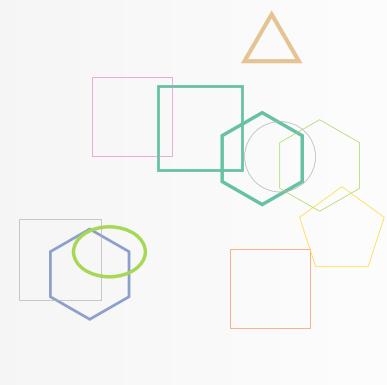[{"shape": "hexagon", "thickness": 2.5, "radius": 0.6, "center": [0.677, 0.588]}, {"shape": "square", "thickness": 2, "radius": 0.54, "center": [0.516, 0.667]}, {"shape": "square", "thickness": 0.5, "radius": 0.52, "center": [0.697, 0.251]}, {"shape": "hexagon", "thickness": 2, "radius": 0.59, "center": [0.232, 0.288]}, {"shape": "square", "thickness": 0.5, "radius": 0.51, "center": [0.341, 0.697]}, {"shape": "oval", "thickness": 2.5, "radius": 0.46, "center": [0.282, 0.346]}, {"shape": "hexagon", "thickness": 0.5, "radius": 0.59, "center": [0.825, 0.57]}, {"shape": "pentagon", "thickness": 0.5, "radius": 0.57, "center": [0.882, 0.4]}, {"shape": "triangle", "thickness": 3, "radius": 0.41, "center": [0.701, 0.882]}, {"shape": "square", "thickness": 0.5, "radius": 0.53, "center": [0.155, 0.326]}, {"shape": "circle", "thickness": 0.5, "radius": 0.46, "center": [0.723, 0.593]}]